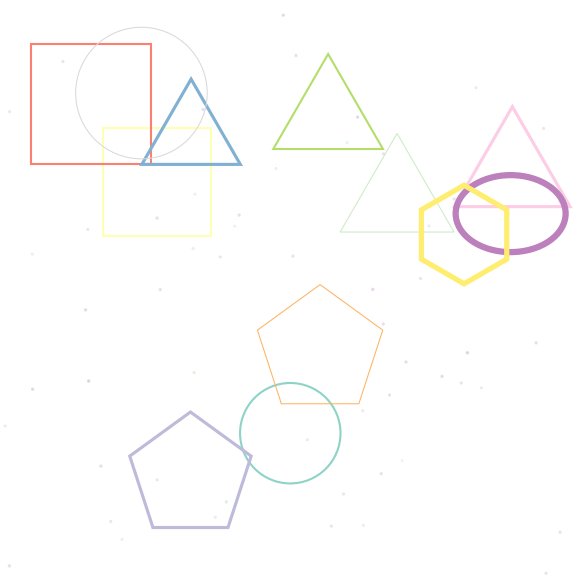[{"shape": "circle", "thickness": 1, "radius": 0.43, "center": [0.503, 0.249]}, {"shape": "square", "thickness": 1, "radius": 0.47, "center": [0.272, 0.684]}, {"shape": "pentagon", "thickness": 1.5, "radius": 0.55, "center": [0.33, 0.175]}, {"shape": "square", "thickness": 1, "radius": 0.52, "center": [0.157, 0.819]}, {"shape": "triangle", "thickness": 1.5, "radius": 0.49, "center": [0.331, 0.764]}, {"shape": "pentagon", "thickness": 0.5, "radius": 0.57, "center": [0.554, 0.392]}, {"shape": "triangle", "thickness": 1, "radius": 0.55, "center": [0.568, 0.796]}, {"shape": "triangle", "thickness": 1.5, "radius": 0.58, "center": [0.887, 0.699]}, {"shape": "circle", "thickness": 0.5, "radius": 0.57, "center": [0.245, 0.838]}, {"shape": "oval", "thickness": 3, "radius": 0.48, "center": [0.884, 0.629]}, {"shape": "triangle", "thickness": 0.5, "radius": 0.57, "center": [0.688, 0.654]}, {"shape": "hexagon", "thickness": 2.5, "radius": 0.43, "center": [0.804, 0.593]}]